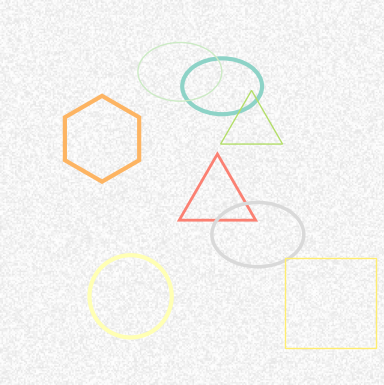[{"shape": "oval", "thickness": 3, "radius": 0.52, "center": [0.577, 0.776]}, {"shape": "circle", "thickness": 3, "radius": 0.53, "center": [0.339, 0.23]}, {"shape": "triangle", "thickness": 2, "radius": 0.57, "center": [0.565, 0.485]}, {"shape": "hexagon", "thickness": 3, "radius": 0.56, "center": [0.265, 0.64]}, {"shape": "triangle", "thickness": 1, "radius": 0.46, "center": [0.653, 0.672]}, {"shape": "oval", "thickness": 2.5, "radius": 0.6, "center": [0.67, 0.391]}, {"shape": "oval", "thickness": 1, "radius": 0.54, "center": [0.467, 0.814]}, {"shape": "square", "thickness": 1, "radius": 0.59, "center": [0.858, 0.213]}]